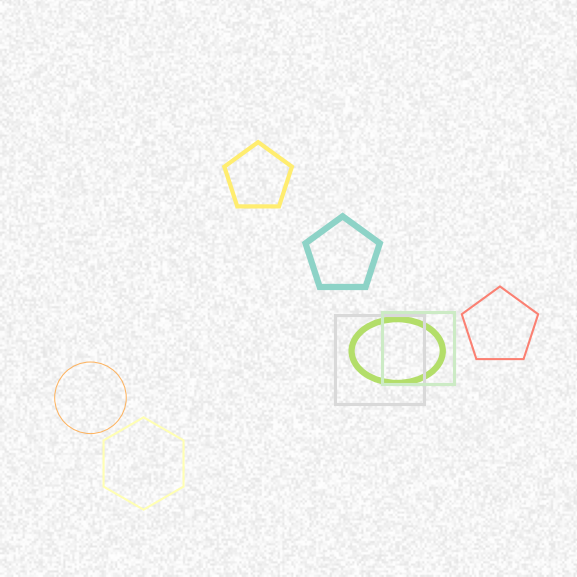[{"shape": "pentagon", "thickness": 3, "radius": 0.34, "center": [0.593, 0.557]}, {"shape": "hexagon", "thickness": 1, "radius": 0.4, "center": [0.249, 0.197]}, {"shape": "pentagon", "thickness": 1, "radius": 0.35, "center": [0.866, 0.434]}, {"shape": "circle", "thickness": 0.5, "radius": 0.31, "center": [0.157, 0.31]}, {"shape": "oval", "thickness": 3, "radius": 0.39, "center": [0.688, 0.391]}, {"shape": "square", "thickness": 1.5, "radius": 0.38, "center": [0.657, 0.377]}, {"shape": "square", "thickness": 1.5, "radius": 0.31, "center": [0.724, 0.397]}, {"shape": "pentagon", "thickness": 2, "radius": 0.31, "center": [0.447, 0.692]}]